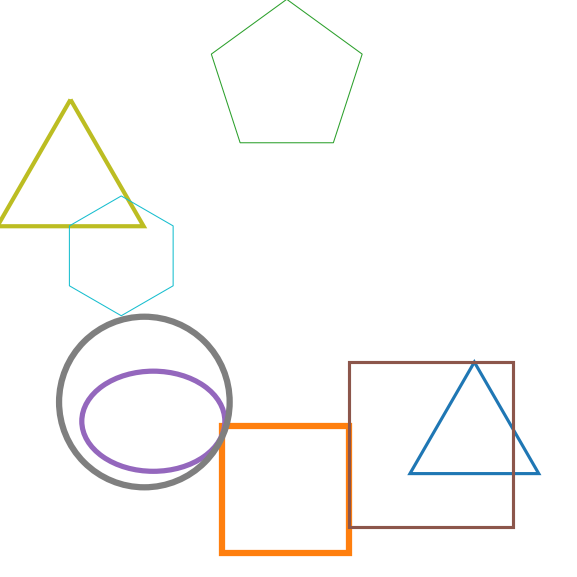[{"shape": "triangle", "thickness": 1.5, "radius": 0.64, "center": [0.821, 0.243]}, {"shape": "square", "thickness": 3, "radius": 0.55, "center": [0.494, 0.152]}, {"shape": "pentagon", "thickness": 0.5, "radius": 0.69, "center": [0.497, 0.863]}, {"shape": "oval", "thickness": 2.5, "radius": 0.62, "center": [0.266, 0.27]}, {"shape": "square", "thickness": 1.5, "radius": 0.71, "center": [0.746, 0.229]}, {"shape": "circle", "thickness": 3, "radius": 0.74, "center": [0.25, 0.303]}, {"shape": "triangle", "thickness": 2, "radius": 0.73, "center": [0.122, 0.68]}, {"shape": "hexagon", "thickness": 0.5, "radius": 0.52, "center": [0.21, 0.556]}]